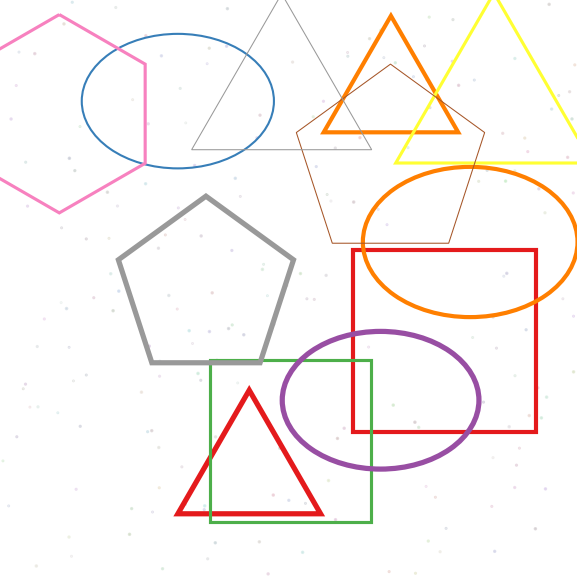[{"shape": "square", "thickness": 2, "radius": 0.79, "center": [0.77, 0.409]}, {"shape": "triangle", "thickness": 2.5, "radius": 0.71, "center": [0.432, 0.181]}, {"shape": "oval", "thickness": 1, "radius": 0.83, "center": [0.308, 0.824]}, {"shape": "square", "thickness": 1.5, "radius": 0.7, "center": [0.503, 0.235]}, {"shape": "oval", "thickness": 2.5, "radius": 0.85, "center": [0.659, 0.306]}, {"shape": "oval", "thickness": 2, "radius": 0.93, "center": [0.814, 0.58]}, {"shape": "triangle", "thickness": 2, "radius": 0.67, "center": [0.677, 0.837]}, {"shape": "triangle", "thickness": 1.5, "radius": 0.98, "center": [0.855, 0.815]}, {"shape": "pentagon", "thickness": 0.5, "radius": 0.86, "center": [0.676, 0.717]}, {"shape": "hexagon", "thickness": 1.5, "radius": 0.86, "center": [0.103, 0.802]}, {"shape": "pentagon", "thickness": 2.5, "radius": 0.8, "center": [0.357, 0.5]}, {"shape": "triangle", "thickness": 0.5, "radius": 0.9, "center": [0.488, 0.83]}]